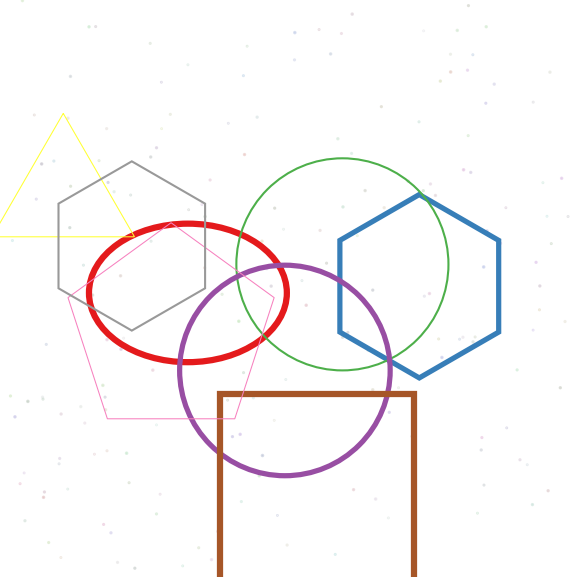[{"shape": "oval", "thickness": 3, "radius": 0.86, "center": [0.325, 0.492]}, {"shape": "hexagon", "thickness": 2.5, "radius": 0.79, "center": [0.726, 0.503]}, {"shape": "circle", "thickness": 1, "radius": 0.92, "center": [0.593, 0.541]}, {"shape": "circle", "thickness": 2.5, "radius": 0.91, "center": [0.493, 0.358]}, {"shape": "triangle", "thickness": 0.5, "radius": 0.71, "center": [0.11, 0.66]}, {"shape": "square", "thickness": 3, "radius": 0.84, "center": [0.549, 0.149]}, {"shape": "pentagon", "thickness": 0.5, "radius": 0.94, "center": [0.296, 0.426]}, {"shape": "hexagon", "thickness": 1, "radius": 0.73, "center": [0.228, 0.573]}]